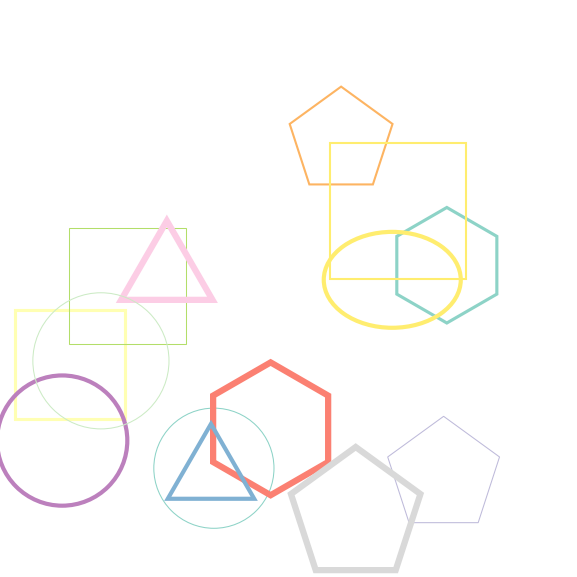[{"shape": "circle", "thickness": 0.5, "radius": 0.52, "center": [0.37, 0.188]}, {"shape": "hexagon", "thickness": 1.5, "radius": 0.5, "center": [0.774, 0.54]}, {"shape": "square", "thickness": 1.5, "radius": 0.48, "center": [0.121, 0.368]}, {"shape": "pentagon", "thickness": 0.5, "radius": 0.51, "center": [0.768, 0.176]}, {"shape": "hexagon", "thickness": 3, "radius": 0.57, "center": [0.469, 0.257]}, {"shape": "triangle", "thickness": 2, "radius": 0.43, "center": [0.365, 0.179]}, {"shape": "pentagon", "thickness": 1, "radius": 0.47, "center": [0.591, 0.756]}, {"shape": "square", "thickness": 0.5, "radius": 0.5, "center": [0.221, 0.504]}, {"shape": "triangle", "thickness": 3, "radius": 0.46, "center": [0.289, 0.526]}, {"shape": "pentagon", "thickness": 3, "radius": 0.59, "center": [0.616, 0.107]}, {"shape": "circle", "thickness": 2, "radius": 0.56, "center": [0.108, 0.236]}, {"shape": "circle", "thickness": 0.5, "radius": 0.59, "center": [0.175, 0.374]}, {"shape": "square", "thickness": 1, "radius": 0.59, "center": [0.689, 0.634]}, {"shape": "oval", "thickness": 2, "radius": 0.59, "center": [0.679, 0.515]}]